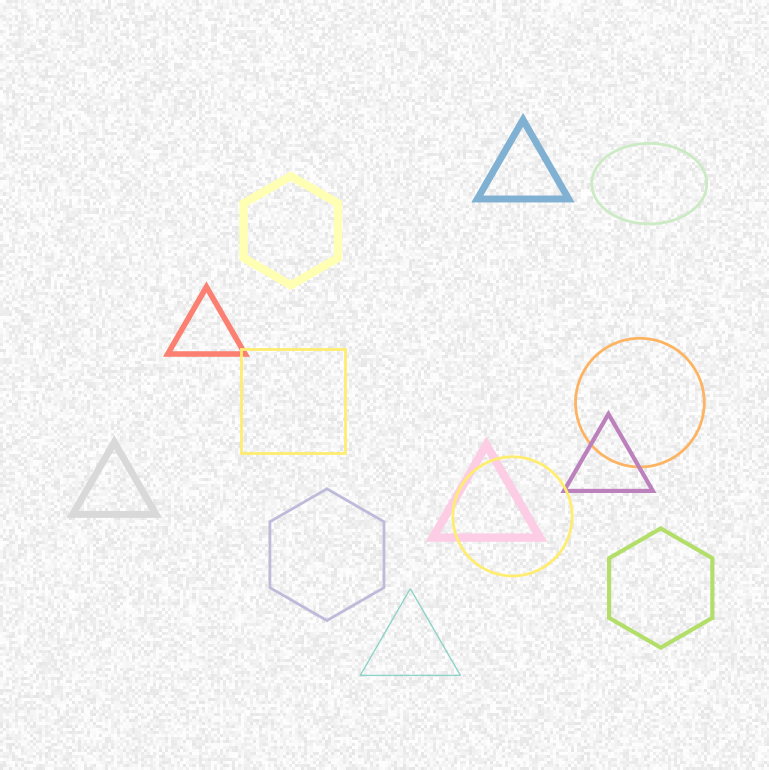[{"shape": "triangle", "thickness": 0.5, "radius": 0.38, "center": [0.533, 0.16]}, {"shape": "hexagon", "thickness": 3, "radius": 0.35, "center": [0.378, 0.7]}, {"shape": "hexagon", "thickness": 1, "radius": 0.43, "center": [0.425, 0.28]}, {"shape": "triangle", "thickness": 2, "radius": 0.29, "center": [0.268, 0.569]}, {"shape": "triangle", "thickness": 2.5, "radius": 0.34, "center": [0.679, 0.776]}, {"shape": "circle", "thickness": 1, "radius": 0.42, "center": [0.831, 0.477]}, {"shape": "hexagon", "thickness": 1.5, "radius": 0.39, "center": [0.858, 0.236]}, {"shape": "triangle", "thickness": 3, "radius": 0.4, "center": [0.632, 0.342]}, {"shape": "triangle", "thickness": 2.5, "radius": 0.31, "center": [0.148, 0.363]}, {"shape": "triangle", "thickness": 1.5, "radius": 0.33, "center": [0.79, 0.396]}, {"shape": "oval", "thickness": 1, "radius": 0.37, "center": [0.843, 0.762]}, {"shape": "square", "thickness": 1, "radius": 0.34, "center": [0.38, 0.479]}, {"shape": "circle", "thickness": 1, "radius": 0.39, "center": [0.666, 0.329]}]